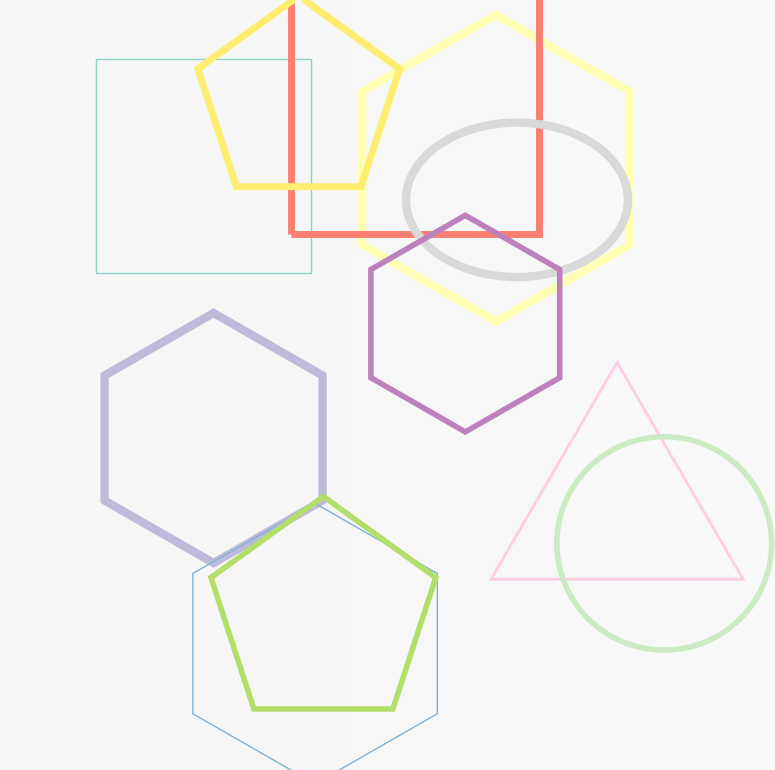[{"shape": "square", "thickness": 0.5, "radius": 0.69, "center": [0.263, 0.784]}, {"shape": "hexagon", "thickness": 3, "radius": 1.0, "center": [0.64, 0.782]}, {"shape": "hexagon", "thickness": 3, "radius": 0.81, "center": [0.276, 0.431]}, {"shape": "square", "thickness": 2.5, "radius": 0.8, "center": [0.536, 0.856]}, {"shape": "hexagon", "thickness": 0.5, "radius": 0.91, "center": [0.407, 0.164]}, {"shape": "pentagon", "thickness": 2, "radius": 0.76, "center": [0.417, 0.203]}, {"shape": "triangle", "thickness": 1, "radius": 0.94, "center": [0.796, 0.342]}, {"shape": "oval", "thickness": 3, "radius": 0.72, "center": [0.667, 0.74]}, {"shape": "hexagon", "thickness": 2, "radius": 0.7, "center": [0.6, 0.58]}, {"shape": "circle", "thickness": 2, "radius": 0.69, "center": [0.857, 0.294]}, {"shape": "pentagon", "thickness": 2.5, "radius": 0.68, "center": [0.385, 0.868]}]